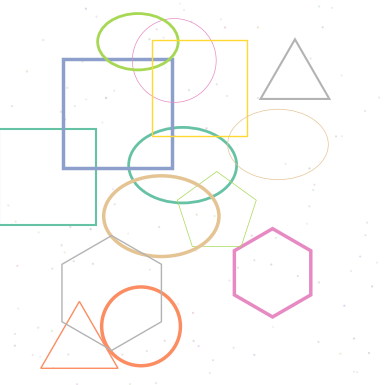[{"shape": "square", "thickness": 1.5, "radius": 0.63, "center": [0.124, 0.54]}, {"shape": "oval", "thickness": 2, "radius": 0.7, "center": [0.474, 0.571]}, {"shape": "circle", "thickness": 2.5, "radius": 0.51, "center": [0.366, 0.152]}, {"shape": "triangle", "thickness": 1, "radius": 0.58, "center": [0.206, 0.101]}, {"shape": "square", "thickness": 2.5, "radius": 0.71, "center": [0.305, 0.705]}, {"shape": "circle", "thickness": 0.5, "radius": 0.54, "center": [0.453, 0.843]}, {"shape": "hexagon", "thickness": 2.5, "radius": 0.57, "center": [0.708, 0.291]}, {"shape": "oval", "thickness": 2, "radius": 0.52, "center": [0.358, 0.892]}, {"shape": "pentagon", "thickness": 0.5, "radius": 0.54, "center": [0.563, 0.447]}, {"shape": "square", "thickness": 1, "radius": 0.62, "center": [0.518, 0.771]}, {"shape": "oval", "thickness": 0.5, "radius": 0.65, "center": [0.722, 0.625]}, {"shape": "oval", "thickness": 2.5, "radius": 0.75, "center": [0.419, 0.439]}, {"shape": "triangle", "thickness": 1.5, "radius": 0.52, "center": [0.766, 0.795]}, {"shape": "hexagon", "thickness": 1, "radius": 0.75, "center": [0.29, 0.239]}]